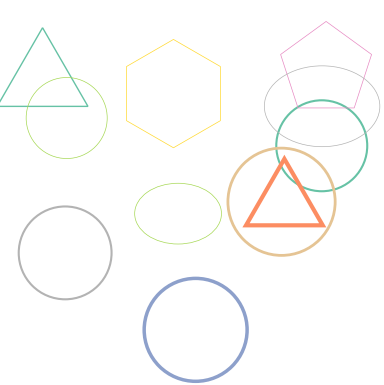[{"shape": "triangle", "thickness": 1, "radius": 0.68, "center": [0.111, 0.792]}, {"shape": "circle", "thickness": 1.5, "radius": 0.59, "center": [0.836, 0.621]}, {"shape": "triangle", "thickness": 3, "radius": 0.58, "center": [0.739, 0.472]}, {"shape": "circle", "thickness": 2.5, "radius": 0.67, "center": [0.508, 0.143]}, {"shape": "pentagon", "thickness": 0.5, "radius": 0.62, "center": [0.847, 0.82]}, {"shape": "circle", "thickness": 0.5, "radius": 0.53, "center": [0.173, 0.693]}, {"shape": "oval", "thickness": 0.5, "radius": 0.56, "center": [0.463, 0.445]}, {"shape": "hexagon", "thickness": 0.5, "radius": 0.7, "center": [0.451, 0.757]}, {"shape": "circle", "thickness": 2, "radius": 0.7, "center": [0.731, 0.476]}, {"shape": "oval", "thickness": 0.5, "radius": 0.75, "center": [0.837, 0.724]}, {"shape": "circle", "thickness": 1.5, "radius": 0.6, "center": [0.169, 0.343]}]